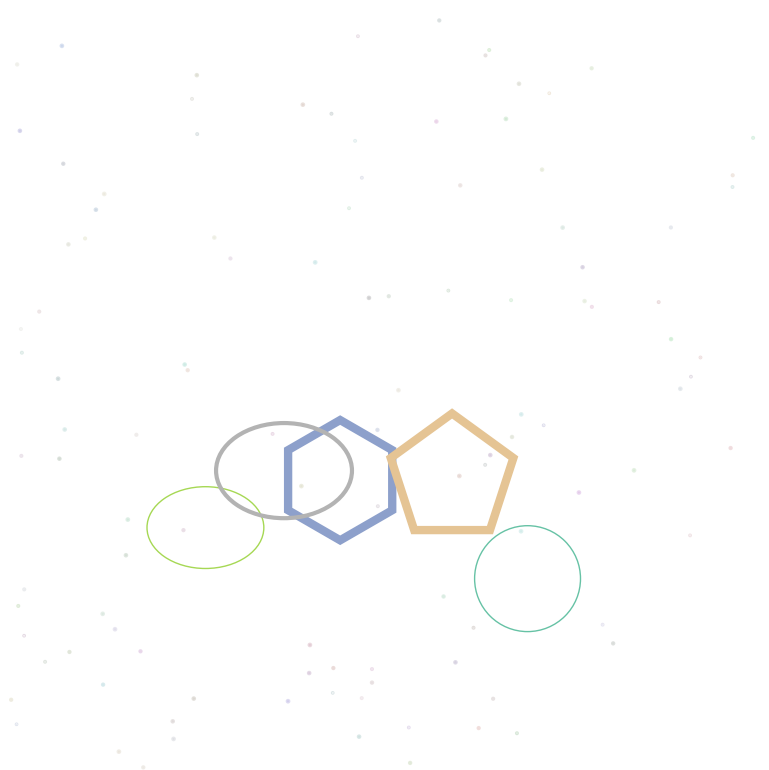[{"shape": "circle", "thickness": 0.5, "radius": 0.34, "center": [0.685, 0.249]}, {"shape": "hexagon", "thickness": 3, "radius": 0.39, "center": [0.442, 0.376]}, {"shape": "oval", "thickness": 0.5, "radius": 0.38, "center": [0.267, 0.315]}, {"shape": "pentagon", "thickness": 3, "radius": 0.42, "center": [0.587, 0.379]}, {"shape": "oval", "thickness": 1.5, "radius": 0.44, "center": [0.369, 0.389]}]